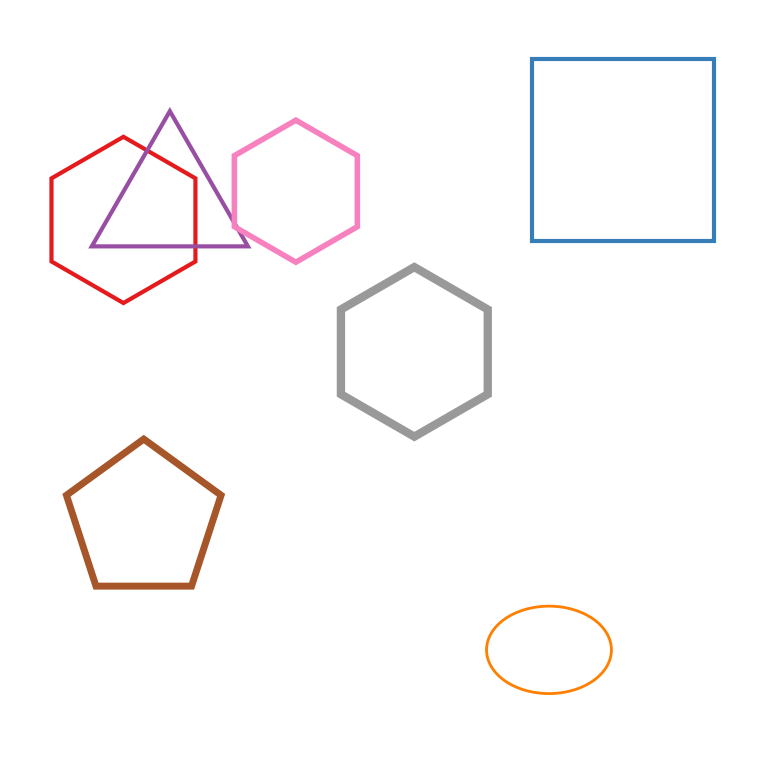[{"shape": "hexagon", "thickness": 1.5, "radius": 0.54, "center": [0.16, 0.714]}, {"shape": "square", "thickness": 1.5, "radius": 0.59, "center": [0.809, 0.805]}, {"shape": "triangle", "thickness": 1.5, "radius": 0.59, "center": [0.221, 0.739]}, {"shape": "oval", "thickness": 1, "radius": 0.41, "center": [0.713, 0.156]}, {"shape": "pentagon", "thickness": 2.5, "radius": 0.53, "center": [0.187, 0.324]}, {"shape": "hexagon", "thickness": 2, "radius": 0.46, "center": [0.384, 0.752]}, {"shape": "hexagon", "thickness": 3, "radius": 0.55, "center": [0.538, 0.543]}]